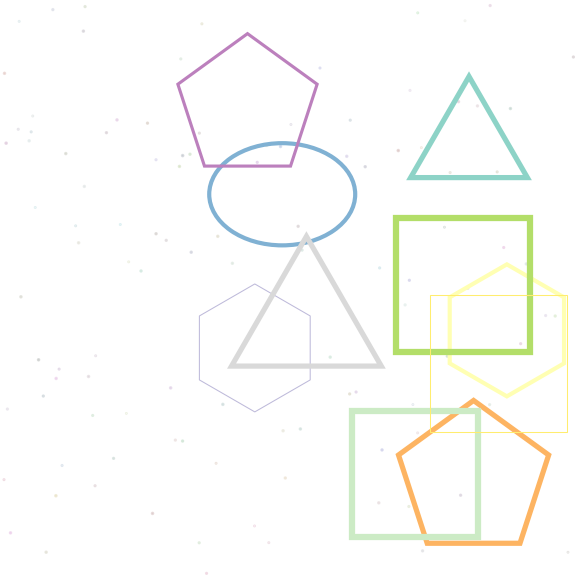[{"shape": "triangle", "thickness": 2.5, "radius": 0.58, "center": [0.812, 0.75]}, {"shape": "hexagon", "thickness": 2, "radius": 0.57, "center": [0.878, 0.427]}, {"shape": "hexagon", "thickness": 0.5, "radius": 0.55, "center": [0.441, 0.397]}, {"shape": "oval", "thickness": 2, "radius": 0.63, "center": [0.489, 0.663]}, {"shape": "pentagon", "thickness": 2.5, "radius": 0.68, "center": [0.82, 0.169]}, {"shape": "square", "thickness": 3, "radius": 0.58, "center": [0.802, 0.506]}, {"shape": "triangle", "thickness": 2.5, "radius": 0.75, "center": [0.531, 0.44]}, {"shape": "pentagon", "thickness": 1.5, "radius": 0.63, "center": [0.429, 0.814]}, {"shape": "square", "thickness": 3, "radius": 0.54, "center": [0.718, 0.179]}, {"shape": "square", "thickness": 0.5, "radius": 0.59, "center": [0.863, 0.37]}]